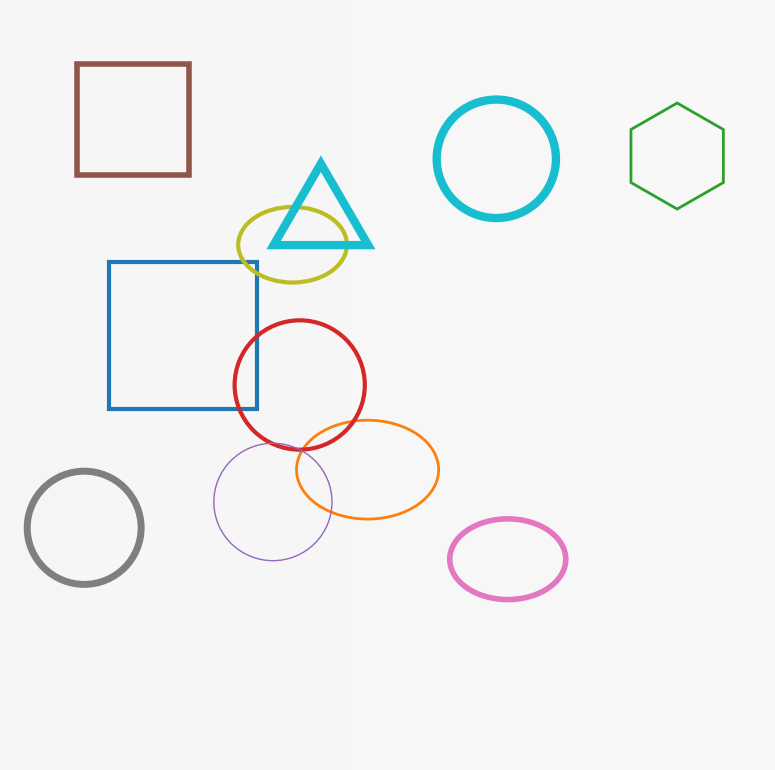[{"shape": "square", "thickness": 1.5, "radius": 0.48, "center": [0.236, 0.564]}, {"shape": "oval", "thickness": 1, "radius": 0.46, "center": [0.474, 0.39]}, {"shape": "hexagon", "thickness": 1, "radius": 0.34, "center": [0.874, 0.797]}, {"shape": "circle", "thickness": 1.5, "radius": 0.42, "center": [0.387, 0.5]}, {"shape": "circle", "thickness": 0.5, "radius": 0.38, "center": [0.352, 0.348]}, {"shape": "square", "thickness": 2, "radius": 0.36, "center": [0.172, 0.844]}, {"shape": "oval", "thickness": 2, "radius": 0.37, "center": [0.655, 0.274]}, {"shape": "circle", "thickness": 2.5, "radius": 0.37, "center": [0.109, 0.315]}, {"shape": "oval", "thickness": 1.5, "radius": 0.35, "center": [0.377, 0.682]}, {"shape": "circle", "thickness": 3, "radius": 0.38, "center": [0.64, 0.794]}, {"shape": "triangle", "thickness": 3, "radius": 0.35, "center": [0.414, 0.717]}]